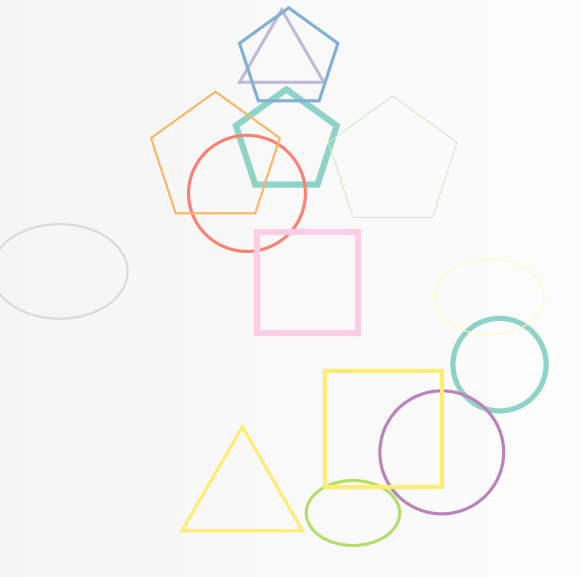[{"shape": "circle", "thickness": 2.5, "radius": 0.4, "center": [0.859, 0.368]}, {"shape": "pentagon", "thickness": 3, "radius": 0.46, "center": [0.493, 0.753]}, {"shape": "oval", "thickness": 0.5, "radius": 0.47, "center": [0.842, 0.485]}, {"shape": "triangle", "thickness": 1.5, "radius": 0.42, "center": [0.485, 0.899]}, {"shape": "circle", "thickness": 1.5, "radius": 0.5, "center": [0.425, 0.664]}, {"shape": "pentagon", "thickness": 1.5, "radius": 0.44, "center": [0.497, 0.897]}, {"shape": "pentagon", "thickness": 1, "radius": 0.58, "center": [0.371, 0.724]}, {"shape": "oval", "thickness": 1.5, "radius": 0.4, "center": [0.607, 0.111]}, {"shape": "square", "thickness": 3, "radius": 0.44, "center": [0.529, 0.51]}, {"shape": "oval", "thickness": 1, "radius": 0.58, "center": [0.103, 0.529]}, {"shape": "circle", "thickness": 1.5, "radius": 0.53, "center": [0.76, 0.216]}, {"shape": "pentagon", "thickness": 0.5, "radius": 0.58, "center": [0.676, 0.717]}, {"shape": "triangle", "thickness": 1.5, "radius": 0.6, "center": [0.417, 0.14]}, {"shape": "square", "thickness": 2, "radius": 0.5, "center": [0.66, 0.256]}]